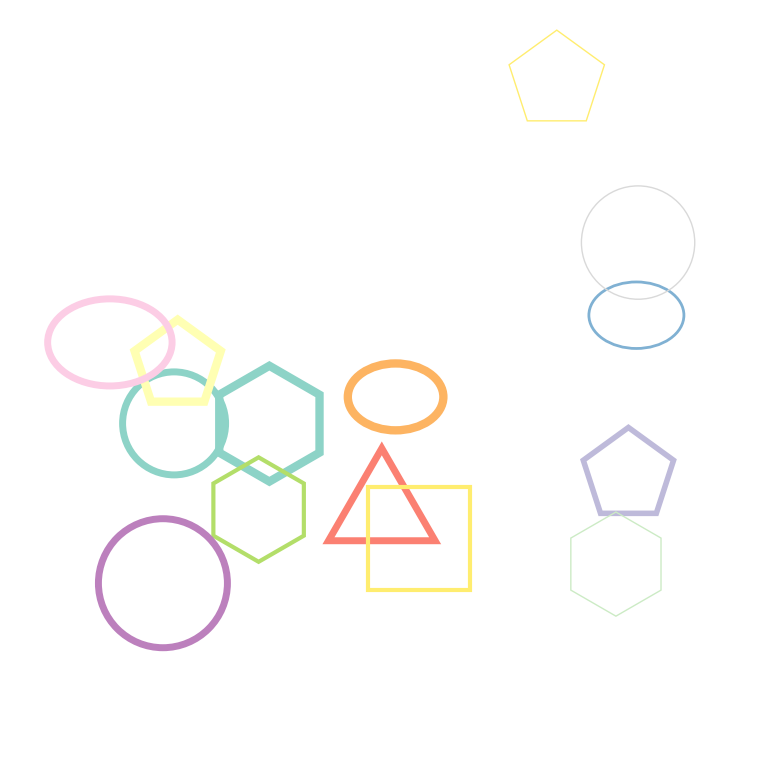[{"shape": "hexagon", "thickness": 3, "radius": 0.38, "center": [0.35, 0.45]}, {"shape": "circle", "thickness": 2.5, "radius": 0.33, "center": [0.226, 0.45]}, {"shape": "pentagon", "thickness": 3, "radius": 0.29, "center": [0.231, 0.526]}, {"shape": "pentagon", "thickness": 2, "radius": 0.31, "center": [0.816, 0.383]}, {"shape": "triangle", "thickness": 2.5, "radius": 0.4, "center": [0.496, 0.338]}, {"shape": "oval", "thickness": 1, "radius": 0.31, "center": [0.826, 0.591]}, {"shape": "oval", "thickness": 3, "radius": 0.31, "center": [0.514, 0.485]}, {"shape": "hexagon", "thickness": 1.5, "radius": 0.34, "center": [0.336, 0.338]}, {"shape": "oval", "thickness": 2.5, "radius": 0.4, "center": [0.143, 0.555]}, {"shape": "circle", "thickness": 0.5, "radius": 0.37, "center": [0.829, 0.685]}, {"shape": "circle", "thickness": 2.5, "radius": 0.42, "center": [0.212, 0.243]}, {"shape": "hexagon", "thickness": 0.5, "radius": 0.34, "center": [0.8, 0.267]}, {"shape": "pentagon", "thickness": 0.5, "radius": 0.33, "center": [0.723, 0.896]}, {"shape": "square", "thickness": 1.5, "radius": 0.33, "center": [0.544, 0.301]}]